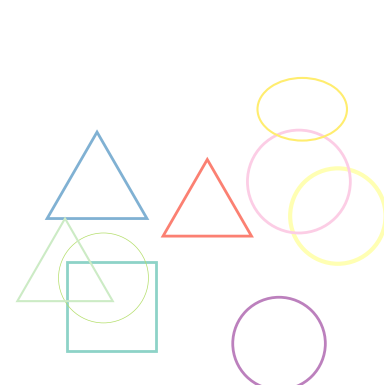[{"shape": "square", "thickness": 2, "radius": 0.58, "center": [0.289, 0.204]}, {"shape": "circle", "thickness": 3, "radius": 0.62, "center": [0.878, 0.439]}, {"shape": "triangle", "thickness": 2, "radius": 0.66, "center": [0.538, 0.453]}, {"shape": "triangle", "thickness": 2, "radius": 0.75, "center": [0.252, 0.507]}, {"shape": "circle", "thickness": 0.5, "radius": 0.58, "center": [0.269, 0.278]}, {"shape": "circle", "thickness": 2, "radius": 0.67, "center": [0.776, 0.528]}, {"shape": "circle", "thickness": 2, "radius": 0.6, "center": [0.725, 0.108]}, {"shape": "triangle", "thickness": 1.5, "radius": 0.72, "center": [0.169, 0.289]}, {"shape": "oval", "thickness": 1.5, "radius": 0.58, "center": [0.785, 0.716]}]